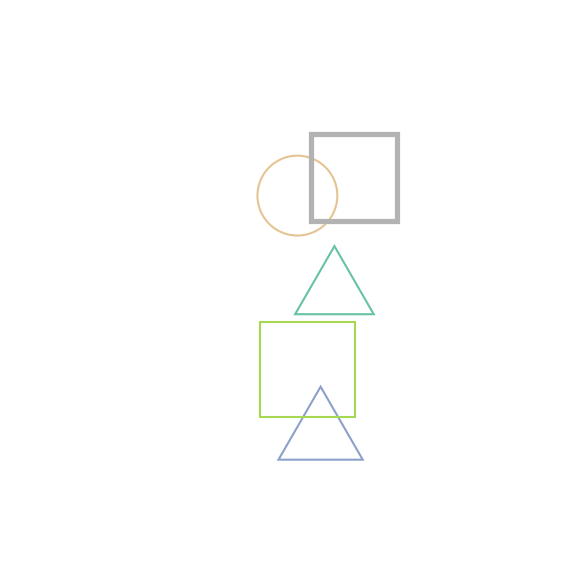[{"shape": "triangle", "thickness": 1, "radius": 0.39, "center": [0.579, 0.494]}, {"shape": "triangle", "thickness": 1, "radius": 0.42, "center": [0.555, 0.245]}, {"shape": "square", "thickness": 1, "radius": 0.41, "center": [0.532, 0.359]}, {"shape": "circle", "thickness": 1, "radius": 0.35, "center": [0.515, 0.66]}, {"shape": "square", "thickness": 2.5, "radius": 0.38, "center": [0.613, 0.691]}]